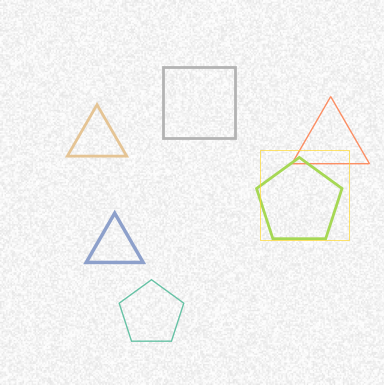[{"shape": "pentagon", "thickness": 1, "radius": 0.44, "center": [0.393, 0.185]}, {"shape": "triangle", "thickness": 1, "radius": 0.58, "center": [0.859, 0.633]}, {"shape": "triangle", "thickness": 2.5, "radius": 0.43, "center": [0.298, 0.361]}, {"shape": "pentagon", "thickness": 2, "radius": 0.58, "center": [0.777, 0.474]}, {"shape": "square", "thickness": 0.5, "radius": 0.58, "center": [0.791, 0.493]}, {"shape": "triangle", "thickness": 2, "radius": 0.45, "center": [0.252, 0.639]}, {"shape": "square", "thickness": 2, "radius": 0.47, "center": [0.517, 0.734]}]